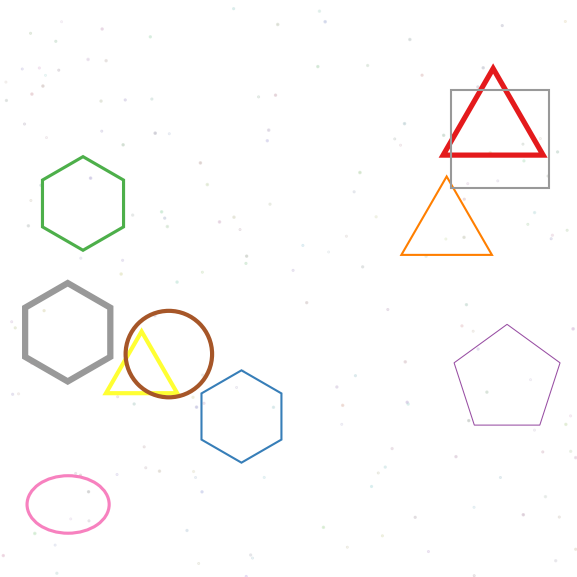[{"shape": "triangle", "thickness": 2.5, "radius": 0.5, "center": [0.854, 0.781]}, {"shape": "hexagon", "thickness": 1, "radius": 0.4, "center": [0.418, 0.278]}, {"shape": "hexagon", "thickness": 1.5, "radius": 0.41, "center": [0.144, 0.647]}, {"shape": "pentagon", "thickness": 0.5, "radius": 0.48, "center": [0.878, 0.341]}, {"shape": "triangle", "thickness": 1, "radius": 0.45, "center": [0.773, 0.603]}, {"shape": "triangle", "thickness": 2, "radius": 0.36, "center": [0.245, 0.354]}, {"shape": "circle", "thickness": 2, "radius": 0.37, "center": [0.292, 0.386]}, {"shape": "oval", "thickness": 1.5, "radius": 0.36, "center": [0.118, 0.126]}, {"shape": "square", "thickness": 1, "radius": 0.42, "center": [0.866, 0.759]}, {"shape": "hexagon", "thickness": 3, "radius": 0.43, "center": [0.117, 0.424]}]